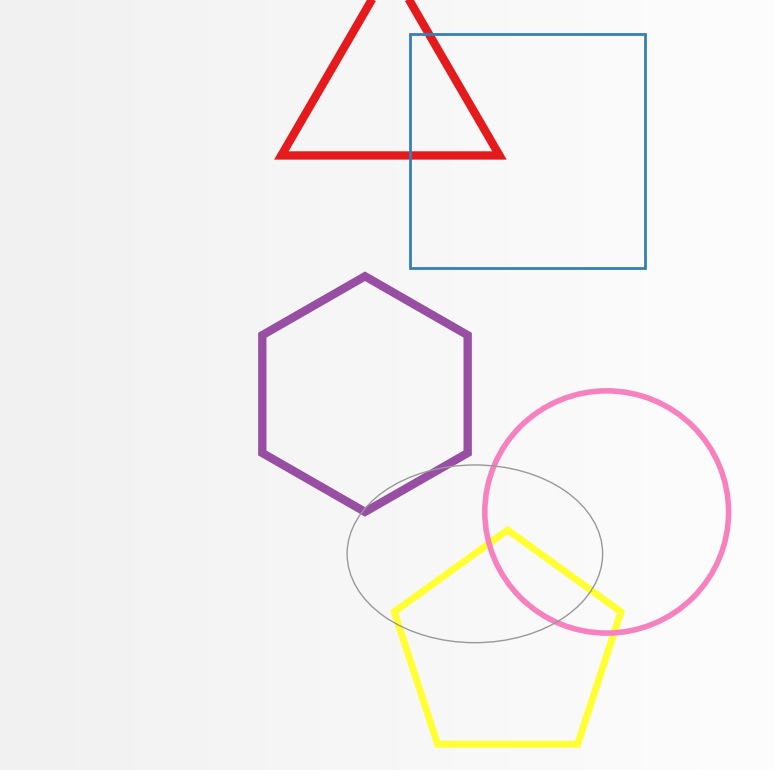[{"shape": "triangle", "thickness": 3, "radius": 0.81, "center": [0.504, 0.879]}, {"shape": "square", "thickness": 1, "radius": 0.76, "center": [0.681, 0.804]}, {"shape": "hexagon", "thickness": 3, "radius": 0.77, "center": [0.471, 0.488]}, {"shape": "pentagon", "thickness": 2.5, "radius": 0.77, "center": [0.655, 0.158]}, {"shape": "circle", "thickness": 2, "radius": 0.79, "center": [0.783, 0.335]}, {"shape": "oval", "thickness": 0.5, "radius": 0.82, "center": [0.613, 0.281]}]